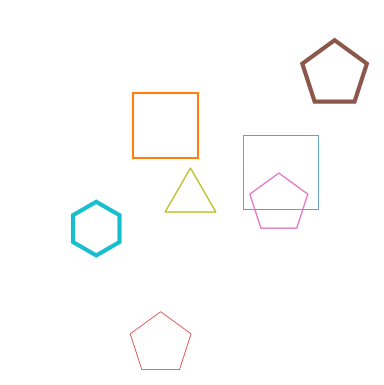[{"shape": "square", "thickness": 0.5, "radius": 0.48, "center": [0.729, 0.553]}, {"shape": "square", "thickness": 1.5, "radius": 0.42, "center": [0.429, 0.674]}, {"shape": "pentagon", "thickness": 0.5, "radius": 0.42, "center": [0.417, 0.107]}, {"shape": "pentagon", "thickness": 3, "radius": 0.44, "center": [0.869, 0.807]}, {"shape": "pentagon", "thickness": 1, "radius": 0.4, "center": [0.724, 0.471]}, {"shape": "triangle", "thickness": 1, "radius": 0.38, "center": [0.495, 0.487]}, {"shape": "hexagon", "thickness": 3, "radius": 0.35, "center": [0.25, 0.406]}]